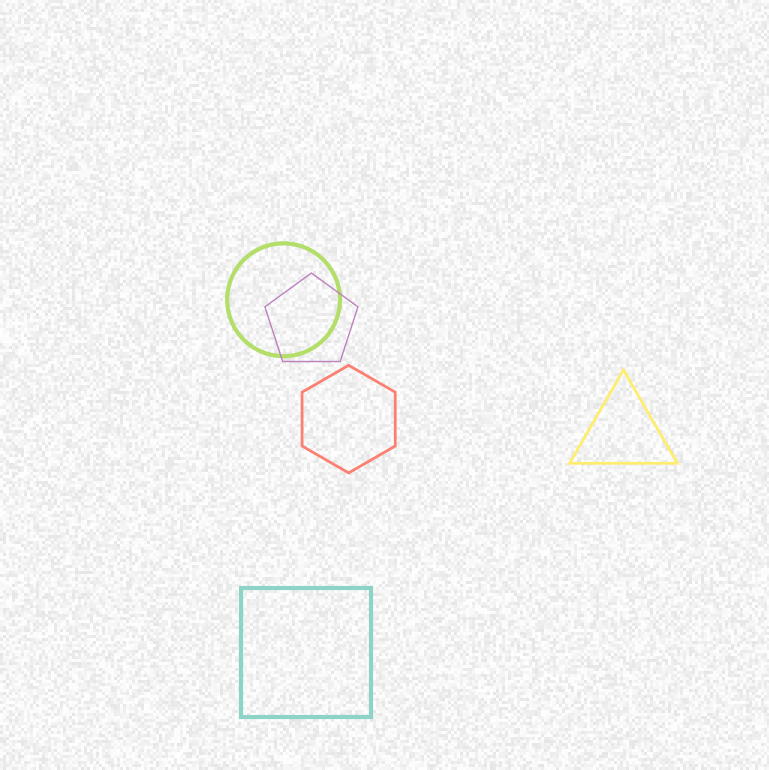[{"shape": "square", "thickness": 1.5, "radius": 0.42, "center": [0.398, 0.152]}, {"shape": "hexagon", "thickness": 1, "radius": 0.35, "center": [0.453, 0.456]}, {"shape": "circle", "thickness": 1.5, "radius": 0.37, "center": [0.368, 0.611]}, {"shape": "pentagon", "thickness": 0.5, "radius": 0.32, "center": [0.404, 0.582]}, {"shape": "triangle", "thickness": 1, "radius": 0.4, "center": [0.81, 0.439]}]